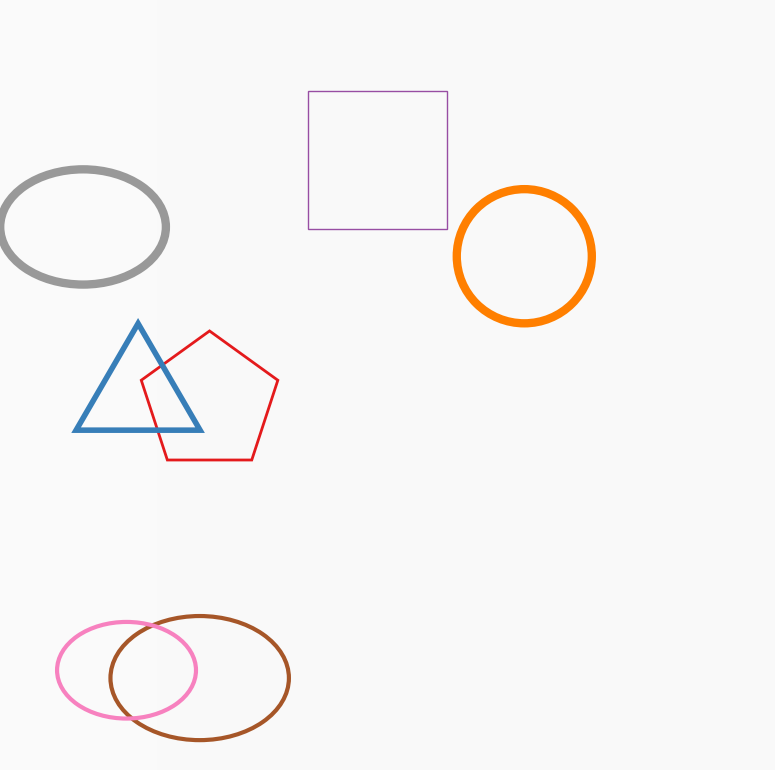[{"shape": "pentagon", "thickness": 1, "radius": 0.46, "center": [0.27, 0.478]}, {"shape": "triangle", "thickness": 2, "radius": 0.46, "center": [0.178, 0.488]}, {"shape": "square", "thickness": 0.5, "radius": 0.45, "center": [0.487, 0.792]}, {"shape": "circle", "thickness": 3, "radius": 0.44, "center": [0.677, 0.667]}, {"shape": "oval", "thickness": 1.5, "radius": 0.58, "center": [0.258, 0.119]}, {"shape": "oval", "thickness": 1.5, "radius": 0.45, "center": [0.163, 0.13]}, {"shape": "oval", "thickness": 3, "radius": 0.53, "center": [0.107, 0.705]}]